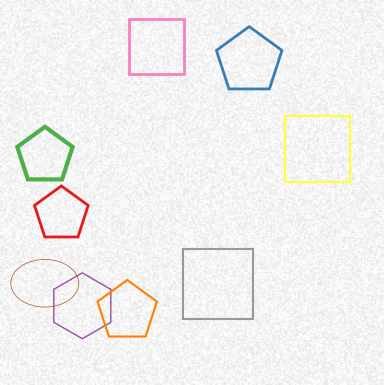[{"shape": "pentagon", "thickness": 2, "radius": 0.37, "center": [0.159, 0.444]}, {"shape": "pentagon", "thickness": 2, "radius": 0.45, "center": [0.647, 0.841]}, {"shape": "pentagon", "thickness": 3, "radius": 0.38, "center": [0.117, 0.595]}, {"shape": "hexagon", "thickness": 1, "radius": 0.43, "center": [0.214, 0.206]}, {"shape": "pentagon", "thickness": 1.5, "radius": 0.41, "center": [0.331, 0.192]}, {"shape": "square", "thickness": 1.5, "radius": 0.43, "center": [0.825, 0.613]}, {"shape": "oval", "thickness": 0.5, "radius": 0.44, "center": [0.116, 0.264]}, {"shape": "square", "thickness": 2, "radius": 0.35, "center": [0.406, 0.879]}, {"shape": "square", "thickness": 1.5, "radius": 0.45, "center": [0.567, 0.262]}]